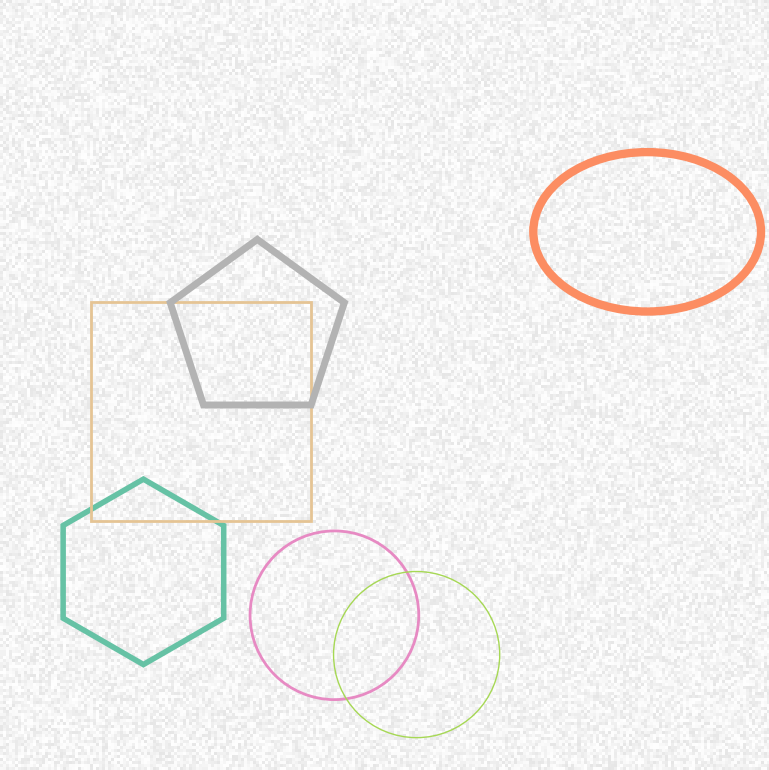[{"shape": "hexagon", "thickness": 2, "radius": 0.6, "center": [0.186, 0.257]}, {"shape": "oval", "thickness": 3, "radius": 0.74, "center": [0.84, 0.699]}, {"shape": "circle", "thickness": 1, "radius": 0.55, "center": [0.434, 0.201]}, {"shape": "circle", "thickness": 0.5, "radius": 0.54, "center": [0.541, 0.15]}, {"shape": "square", "thickness": 1, "radius": 0.71, "center": [0.261, 0.466]}, {"shape": "pentagon", "thickness": 2.5, "radius": 0.59, "center": [0.334, 0.57]}]